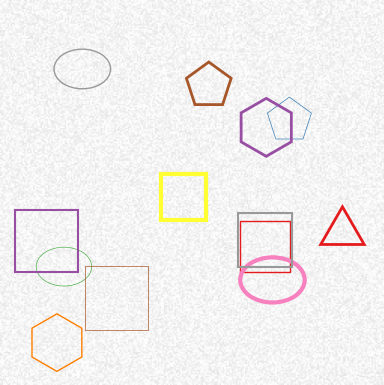[{"shape": "triangle", "thickness": 2, "radius": 0.33, "center": [0.89, 0.398]}, {"shape": "square", "thickness": 1, "radius": 0.33, "center": [0.689, 0.36]}, {"shape": "pentagon", "thickness": 0.5, "radius": 0.3, "center": [0.752, 0.688]}, {"shape": "oval", "thickness": 0.5, "radius": 0.36, "center": [0.166, 0.307]}, {"shape": "square", "thickness": 1.5, "radius": 0.41, "center": [0.121, 0.374]}, {"shape": "hexagon", "thickness": 2, "radius": 0.38, "center": [0.692, 0.669]}, {"shape": "hexagon", "thickness": 1, "radius": 0.37, "center": [0.148, 0.11]}, {"shape": "square", "thickness": 3, "radius": 0.3, "center": [0.476, 0.488]}, {"shape": "pentagon", "thickness": 2, "radius": 0.31, "center": [0.542, 0.778]}, {"shape": "square", "thickness": 0.5, "radius": 0.41, "center": [0.303, 0.226]}, {"shape": "oval", "thickness": 3, "radius": 0.42, "center": [0.708, 0.273]}, {"shape": "oval", "thickness": 1, "radius": 0.37, "center": [0.214, 0.821]}, {"shape": "square", "thickness": 1.5, "radius": 0.35, "center": [0.689, 0.377]}]